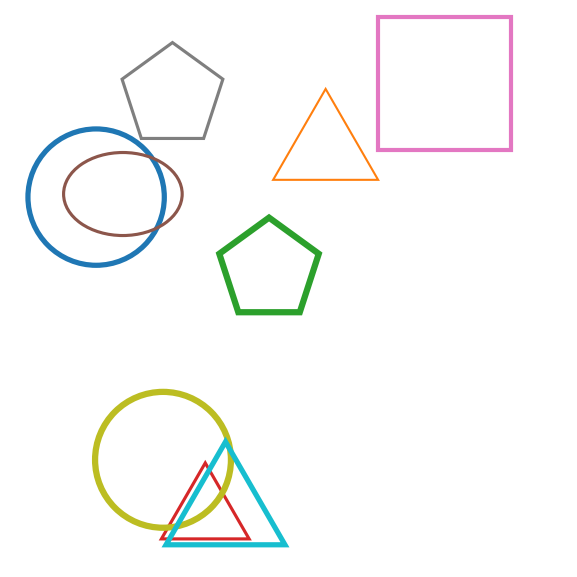[{"shape": "circle", "thickness": 2.5, "radius": 0.59, "center": [0.166, 0.658]}, {"shape": "triangle", "thickness": 1, "radius": 0.52, "center": [0.564, 0.74]}, {"shape": "pentagon", "thickness": 3, "radius": 0.45, "center": [0.466, 0.532]}, {"shape": "triangle", "thickness": 1.5, "radius": 0.44, "center": [0.355, 0.11]}, {"shape": "oval", "thickness": 1.5, "radius": 0.51, "center": [0.213, 0.663]}, {"shape": "square", "thickness": 2, "radius": 0.58, "center": [0.77, 0.855]}, {"shape": "pentagon", "thickness": 1.5, "radius": 0.46, "center": [0.299, 0.834]}, {"shape": "circle", "thickness": 3, "radius": 0.59, "center": [0.282, 0.203]}, {"shape": "triangle", "thickness": 2.5, "radius": 0.59, "center": [0.39, 0.115]}]